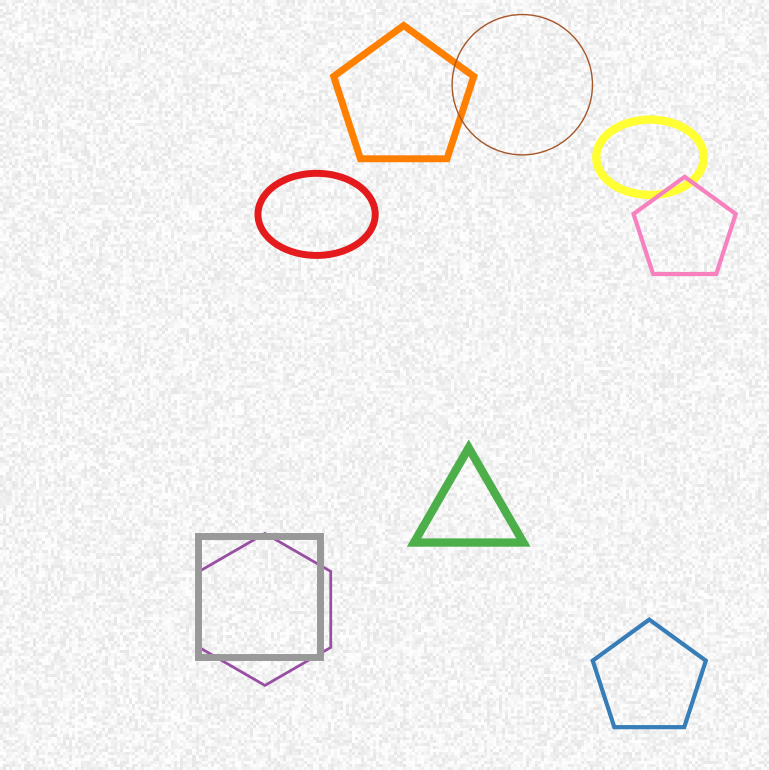[{"shape": "oval", "thickness": 2.5, "radius": 0.38, "center": [0.411, 0.722]}, {"shape": "pentagon", "thickness": 1.5, "radius": 0.39, "center": [0.843, 0.118]}, {"shape": "triangle", "thickness": 3, "radius": 0.41, "center": [0.609, 0.336]}, {"shape": "hexagon", "thickness": 1, "radius": 0.49, "center": [0.344, 0.209]}, {"shape": "pentagon", "thickness": 2.5, "radius": 0.48, "center": [0.524, 0.871]}, {"shape": "oval", "thickness": 3, "radius": 0.35, "center": [0.844, 0.796]}, {"shape": "circle", "thickness": 0.5, "radius": 0.46, "center": [0.678, 0.89]}, {"shape": "pentagon", "thickness": 1.5, "radius": 0.35, "center": [0.889, 0.701]}, {"shape": "square", "thickness": 2.5, "radius": 0.39, "center": [0.337, 0.225]}]